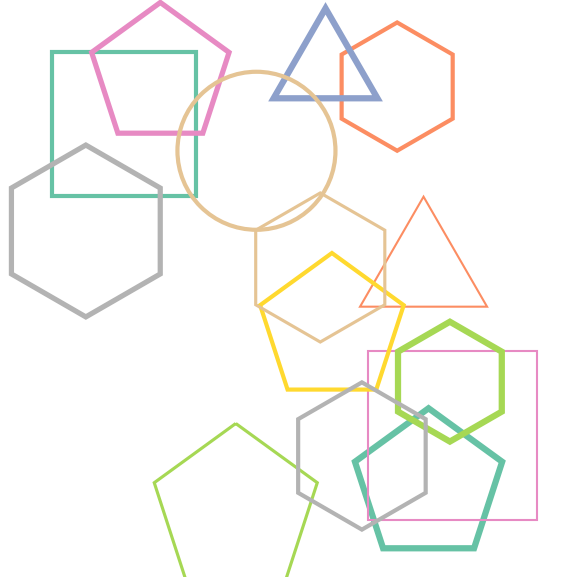[{"shape": "square", "thickness": 2, "radius": 0.62, "center": [0.215, 0.785]}, {"shape": "pentagon", "thickness": 3, "radius": 0.67, "center": [0.742, 0.158]}, {"shape": "hexagon", "thickness": 2, "radius": 0.56, "center": [0.688, 0.849]}, {"shape": "triangle", "thickness": 1, "radius": 0.63, "center": [0.733, 0.532]}, {"shape": "triangle", "thickness": 3, "radius": 0.52, "center": [0.564, 0.881]}, {"shape": "pentagon", "thickness": 2.5, "radius": 0.63, "center": [0.278, 0.87]}, {"shape": "square", "thickness": 1, "radius": 0.73, "center": [0.784, 0.245]}, {"shape": "pentagon", "thickness": 1.5, "radius": 0.74, "center": [0.408, 0.117]}, {"shape": "hexagon", "thickness": 3, "radius": 0.52, "center": [0.779, 0.338]}, {"shape": "pentagon", "thickness": 2, "radius": 0.65, "center": [0.575, 0.43]}, {"shape": "hexagon", "thickness": 1.5, "radius": 0.65, "center": [0.555, 0.536]}, {"shape": "circle", "thickness": 2, "radius": 0.68, "center": [0.444, 0.738]}, {"shape": "hexagon", "thickness": 2.5, "radius": 0.74, "center": [0.149, 0.599]}, {"shape": "hexagon", "thickness": 2, "radius": 0.64, "center": [0.627, 0.21]}]